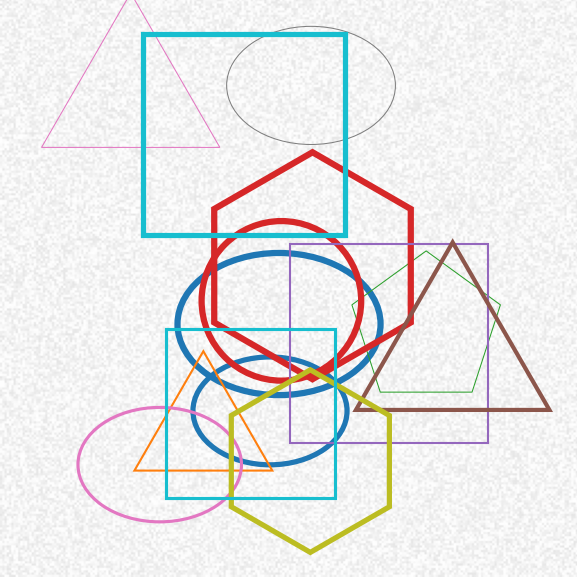[{"shape": "oval", "thickness": 2.5, "radius": 0.67, "center": [0.468, 0.288]}, {"shape": "oval", "thickness": 3, "radius": 0.88, "center": [0.483, 0.438]}, {"shape": "triangle", "thickness": 1, "radius": 0.69, "center": [0.352, 0.253]}, {"shape": "pentagon", "thickness": 0.5, "radius": 0.68, "center": [0.738, 0.429]}, {"shape": "hexagon", "thickness": 3, "radius": 0.98, "center": [0.541, 0.539]}, {"shape": "circle", "thickness": 3, "radius": 0.69, "center": [0.487, 0.478]}, {"shape": "square", "thickness": 1, "radius": 0.86, "center": [0.673, 0.405]}, {"shape": "triangle", "thickness": 2, "radius": 0.97, "center": [0.784, 0.386]}, {"shape": "triangle", "thickness": 0.5, "radius": 0.89, "center": [0.226, 0.833]}, {"shape": "oval", "thickness": 1.5, "radius": 0.71, "center": [0.277, 0.195]}, {"shape": "oval", "thickness": 0.5, "radius": 0.73, "center": [0.539, 0.851]}, {"shape": "hexagon", "thickness": 2.5, "radius": 0.79, "center": [0.537, 0.201]}, {"shape": "square", "thickness": 1.5, "radius": 0.73, "center": [0.433, 0.283]}, {"shape": "square", "thickness": 2.5, "radius": 0.87, "center": [0.422, 0.766]}]